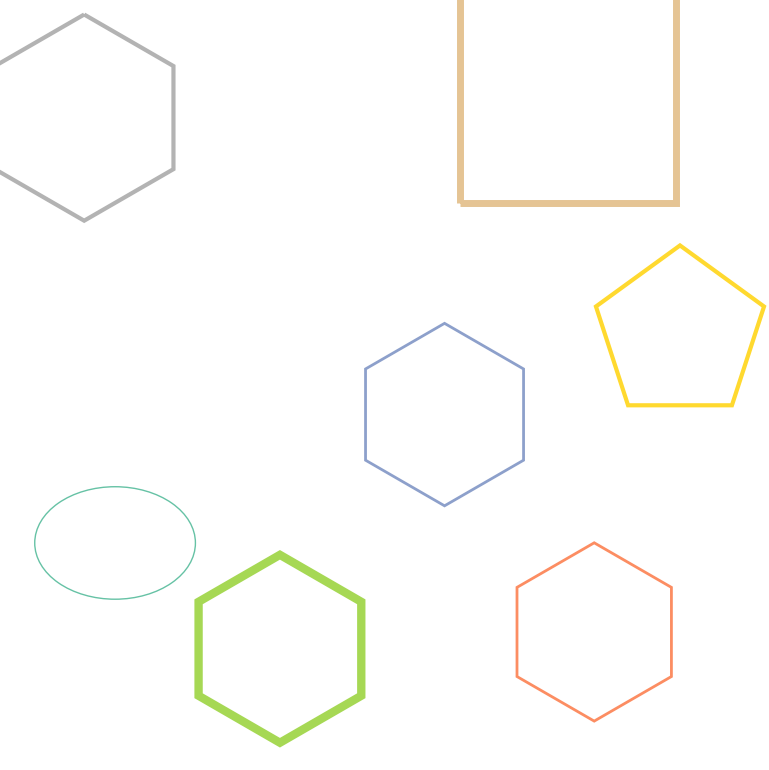[{"shape": "oval", "thickness": 0.5, "radius": 0.52, "center": [0.149, 0.295]}, {"shape": "hexagon", "thickness": 1, "radius": 0.58, "center": [0.772, 0.179]}, {"shape": "hexagon", "thickness": 1, "radius": 0.59, "center": [0.577, 0.462]}, {"shape": "hexagon", "thickness": 3, "radius": 0.61, "center": [0.364, 0.157]}, {"shape": "pentagon", "thickness": 1.5, "radius": 0.57, "center": [0.883, 0.566]}, {"shape": "square", "thickness": 2.5, "radius": 0.7, "center": [0.738, 0.877]}, {"shape": "hexagon", "thickness": 1.5, "radius": 0.67, "center": [0.109, 0.847]}]